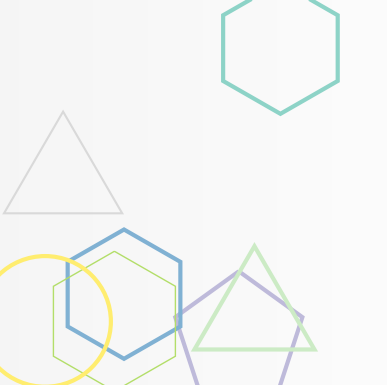[{"shape": "hexagon", "thickness": 3, "radius": 0.85, "center": [0.724, 0.875]}, {"shape": "pentagon", "thickness": 3, "radius": 0.86, "center": [0.616, 0.123]}, {"shape": "hexagon", "thickness": 3, "radius": 0.84, "center": [0.32, 0.236]}, {"shape": "hexagon", "thickness": 1, "radius": 0.91, "center": [0.295, 0.166]}, {"shape": "triangle", "thickness": 1.5, "radius": 0.88, "center": [0.163, 0.534]}, {"shape": "triangle", "thickness": 3, "radius": 0.89, "center": [0.657, 0.182]}, {"shape": "circle", "thickness": 3, "radius": 0.85, "center": [0.116, 0.165]}]